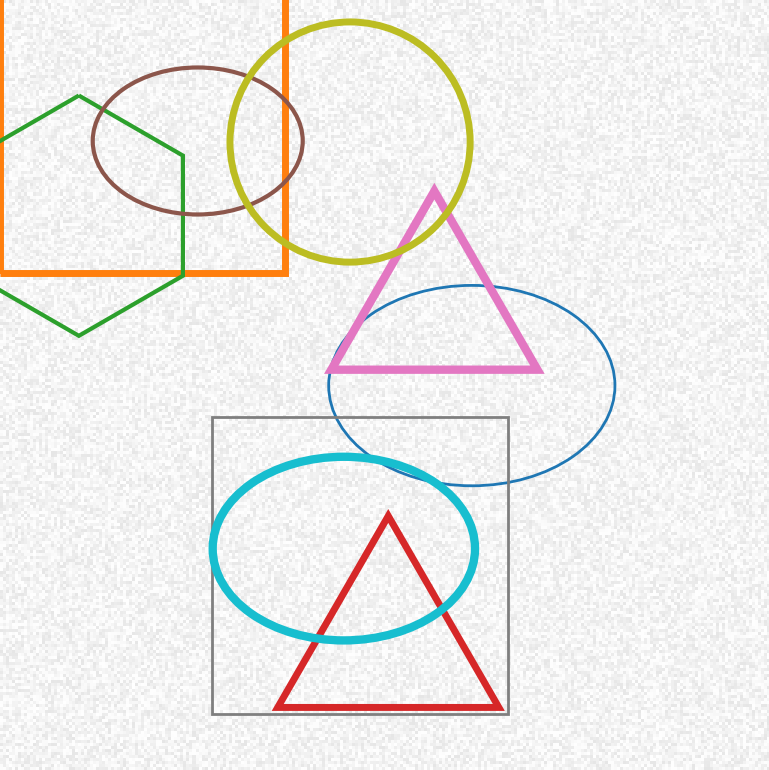[{"shape": "oval", "thickness": 1, "radius": 0.93, "center": [0.613, 0.499]}, {"shape": "square", "thickness": 2.5, "radius": 0.92, "center": [0.185, 0.831]}, {"shape": "hexagon", "thickness": 1.5, "radius": 0.78, "center": [0.102, 0.72]}, {"shape": "triangle", "thickness": 2.5, "radius": 0.83, "center": [0.504, 0.164]}, {"shape": "oval", "thickness": 1.5, "radius": 0.68, "center": [0.257, 0.817]}, {"shape": "triangle", "thickness": 3, "radius": 0.77, "center": [0.564, 0.597]}, {"shape": "square", "thickness": 1, "radius": 0.96, "center": [0.468, 0.266]}, {"shape": "circle", "thickness": 2.5, "radius": 0.78, "center": [0.455, 0.816]}, {"shape": "oval", "thickness": 3, "radius": 0.85, "center": [0.447, 0.288]}]